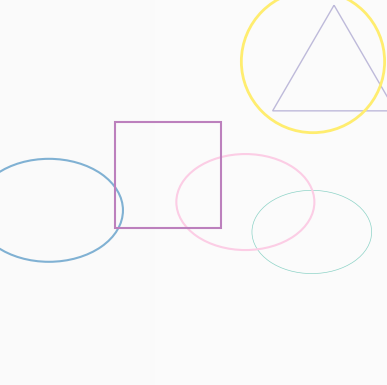[{"shape": "oval", "thickness": 0.5, "radius": 0.77, "center": [0.805, 0.397]}, {"shape": "triangle", "thickness": 1, "radius": 0.91, "center": [0.862, 0.804]}, {"shape": "oval", "thickness": 1.5, "radius": 0.96, "center": [0.126, 0.454]}, {"shape": "oval", "thickness": 1.5, "radius": 0.89, "center": [0.633, 0.475]}, {"shape": "square", "thickness": 1.5, "radius": 0.69, "center": [0.434, 0.545]}, {"shape": "circle", "thickness": 2, "radius": 0.92, "center": [0.808, 0.84]}]